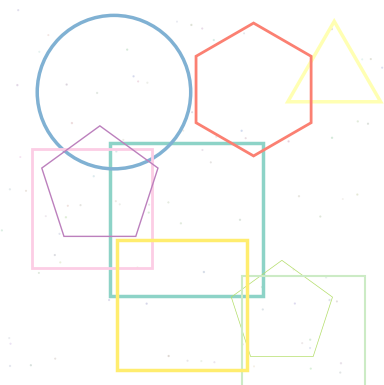[{"shape": "square", "thickness": 2.5, "radius": 0.99, "center": [0.484, 0.43]}, {"shape": "triangle", "thickness": 2.5, "radius": 0.7, "center": [0.868, 0.805]}, {"shape": "hexagon", "thickness": 2, "radius": 0.86, "center": [0.659, 0.768]}, {"shape": "circle", "thickness": 2.5, "radius": 1.0, "center": [0.296, 0.761]}, {"shape": "pentagon", "thickness": 0.5, "radius": 0.69, "center": [0.732, 0.186]}, {"shape": "square", "thickness": 2, "radius": 0.78, "center": [0.239, 0.458]}, {"shape": "pentagon", "thickness": 1, "radius": 0.79, "center": [0.259, 0.514]}, {"shape": "square", "thickness": 1.5, "radius": 0.8, "center": [0.788, 0.122]}, {"shape": "square", "thickness": 2.5, "radius": 0.85, "center": [0.472, 0.207]}]